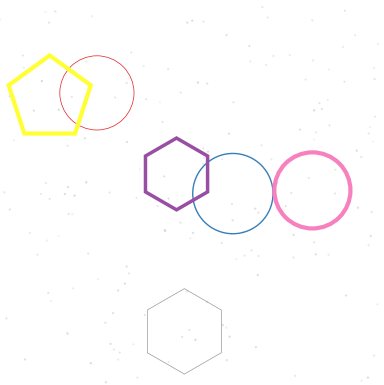[{"shape": "circle", "thickness": 0.5, "radius": 0.48, "center": [0.252, 0.759]}, {"shape": "circle", "thickness": 1, "radius": 0.52, "center": [0.605, 0.497]}, {"shape": "hexagon", "thickness": 2.5, "radius": 0.47, "center": [0.459, 0.548]}, {"shape": "pentagon", "thickness": 3, "radius": 0.56, "center": [0.129, 0.744]}, {"shape": "circle", "thickness": 3, "radius": 0.49, "center": [0.811, 0.505]}, {"shape": "hexagon", "thickness": 0.5, "radius": 0.55, "center": [0.479, 0.139]}]